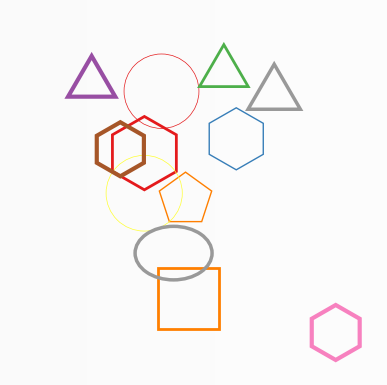[{"shape": "circle", "thickness": 0.5, "radius": 0.48, "center": [0.417, 0.763]}, {"shape": "hexagon", "thickness": 2, "radius": 0.48, "center": [0.373, 0.602]}, {"shape": "hexagon", "thickness": 1, "radius": 0.4, "center": [0.61, 0.639]}, {"shape": "triangle", "thickness": 2, "radius": 0.36, "center": [0.578, 0.811]}, {"shape": "triangle", "thickness": 3, "radius": 0.35, "center": [0.237, 0.784]}, {"shape": "square", "thickness": 2, "radius": 0.39, "center": [0.488, 0.224]}, {"shape": "pentagon", "thickness": 1, "radius": 0.36, "center": [0.479, 0.482]}, {"shape": "circle", "thickness": 0.5, "radius": 0.49, "center": [0.372, 0.498]}, {"shape": "hexagon", "thickness": 3, "radius": 0.35, "center": [0.311, 0.612]}, {"shape": "hexagon", "thickness": 3, "radius": 0.36, "center": [0.866, 0.136]}, {"shape": "triangle", "thickness": 2.5, "radius": 0.39, "center": [0.708, 0.755]}, {"shape": "oval", "thickness": 2.5, "radius": 0.5, "center": [0.448, 0.343]}]